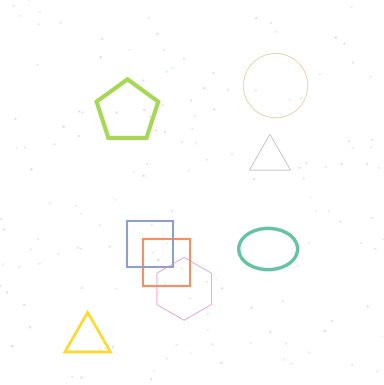[{"shape": "oval", "thickness": 2.5, "radius": 0.38, "center": [0.697, 0.353]}, {"shape": "square", "thickness": 1.5, "radius": 0.3, "center": [0.434, 0.317]}, {"shape": "square", "thickness": 1.5, "radius": 0.29, "center": [0.389, 0.367]}, {"shape": "hexagon", "thickness": 0.5, "radius": 0.41, "center": [0.478, 0.25]}, {"shape": "pentagon", "thickness": 3, "radius": 0.42, "center": [0.331, 0.71]}, {"shape": "triangle", "thickness": 2, "radius": 0.34, "center": [0.228, 0.12]}, {"shape": "circle", "thickness": 0.5, "radius": 0.42, "center": [0.716, 0.778]}, {"shape": "triangle", "thickness": 0.5, "radius": 0.31, "center": [0.701, 0.589]}]